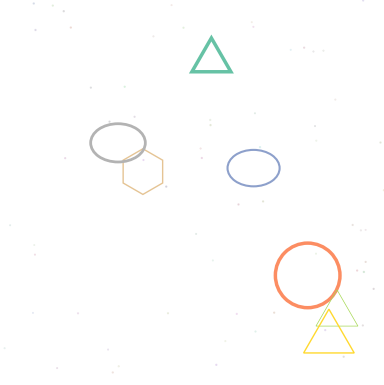[{"shape": "triangle", "thickness": 2.5, "radius": 0.29, "center": [0.549, 0.843]}, {"shape": "circle", "thickness": 2.5, "radius": 0.42, "center": [0.799, 0.285]}, {"shape": "oval", "thickness": 1.5, "radius": 0.34, "center": [0.659, 0.563]}, {"shape": "triangle", "thickness": 0.5, "radius": 0.31, "center": [0.875, 0.184]}, {"shape": "triangle", "thickness": 1, "radius": 0.38, "center": [0.854, 0.121]}, {"shape": "hexagon", "thickness": 1, "radius": 0.3, "center": [0.371, 0.554]}, {"shape": "oval", "thickness": 2, "radius": 0.35, "center": [0.306, 0.629]}]